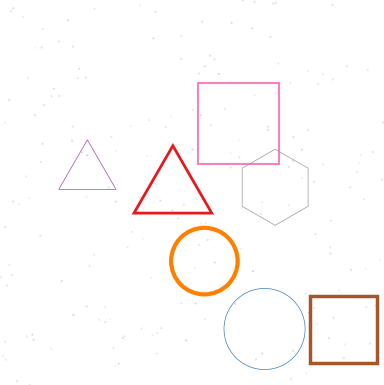[{"shape": "triangle", "thickness": 2, "radius": 0.58, "center": [0.449, 0.505]}, {"shape": "circle", "thickness": 0.5, "radius": 0.53, "center": [0.687, 0.145]}, {"shape": "triangle", "thickness": 0.5, "radius": 0.43, "center": [0.227, 0.551]}, {"shape": "circle", "thickness": 3, "radius": 0.43, "center": [0.531, 0.322]}, {"shape": "square", "thickness": 2.5, "radius": 0.44, "center": [0.893, 0.143]}, {"shape": "square", "thickness": 1.5, "radius": 0.53, "center": [0.62, 0.679]}, {"shape": "hexagon", "thickness": 0.5, "radius": 0.49, "center": [0.715, 0.514]}]